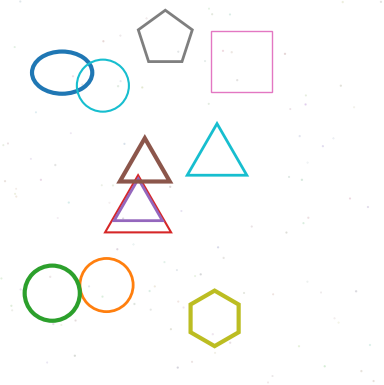[{"shape": "oval", "thickness": 3, "radius": 0.39, "center": [0.161, 0.811]}, {"shape": "circle", "thickness": 2, "radius": 0.35, "center": [0.277, 0.26]}, {"shape": "circle", "thickness": 3, "radius": 0.36, "center": [0.136, 0.238]}, {"shape": "triangle", "thickness": 1.5, "radius": 0.49, "center": [0.359, 0.446]}, {"shape": "triangle", "thickness": 2, "radius": 0.36, "center": [0.359, 0.463]}, {"shape": "triangle", "thickness": 3, "radius": 0.37, "center": [0.376, 0.566]}, {"shape": "square", "thickness": 1, "radius": 0.4, "center": [0.627, 0.841]}, {"shape": "pentagon", "thickness": 2, "radius": 0.37, "center": [0.429, 0.9]}, {"shape": "hexagon", "thickness": 3, "radius": 0.36, "center": [0.557, 0.173]}, {"shape": "triangle", "thickness": 2, "radius": 0.45, "center": [0.564, 0.59]}, {"shape": "circle", "thickness": 1.5, "radius": 0.34, "center": [0.267, 0.778]}]